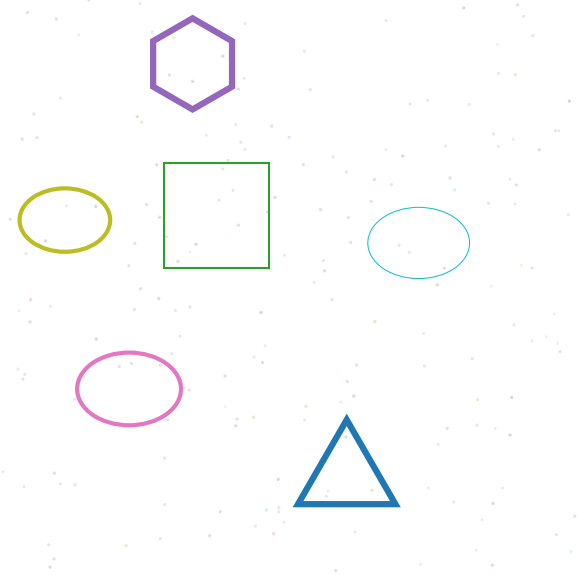[{"shape": "triangle", "thickness": 3, "radius": 0.49, "center": [0.6, 0.175]}, {"shape": "square", "thickness": 1, "radius": 0.45, "center": [0.376, 0.625]}, {"shape": "hexagon", "thickness": 3, "radius": 0.39, "center": [0.333, 0.889]}, {"shape": "oval", "thickness": 2, "radius": 0.45, "center": [0.223, 0.326]}, {"shape": "oval", "thickness": 2, "radius": 0.39, "center": [0.112, 0.618]}, {"shape": "oval", "thickness": 0.5, "radius": 0.44, "center": [0.725, 0.578]}]